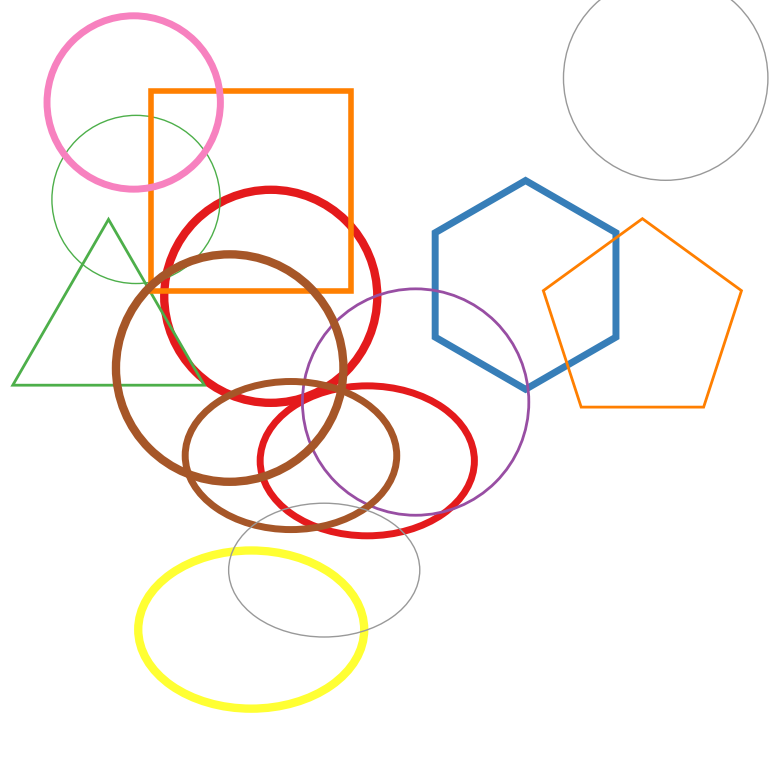[{"shape": "oval", "thickness": 2.5, "radius": 0.7, "center": [0.477, 0.402]}, {"shape": "circle", "thickness": 3, "radius": 0.69, "center": [0.352, 0.615]}, {"shape": "hexagon", "thickness": 2.5, "radius": 0.68, "center": [0.683, 0.63]}, {"shape": "triangle", "thickness": 1, "radius": 0.72, "center": [0.141, 0.572]}, {"shape": "circle", "thickness": 0.5, "radius": 0.55, "center": [0.177, 0.741]}, {"shape": "circle", "thickness": 1, "radius": 0.74, "center": [0.54, 0.478]}, {"shape": "square", "thickness": 2, "radius": 0.65, "center": [0.326, 0.752]}, {"shape": "pentagon", "thickness": 1, "radius": 0.68, "center": [0.834, 0.581]}, {"shape": "oval", "thickness": 3, "radius": 0.73, "center": [0.326, 0.182]}, {"shape": "circle", "thickness": 3, "radius": 0.74, "center": [0.298, 0.522]}, {"shape": "oval", "thickness": 2.5, "radius": 0.69, "center": [0.378, 0.408]}, {"shape": "circle", "thickness": 2.5, "radius": 0.56, "center": [0.174, 0.867]}, {"shape": "circle", "thickness": 0.5, "radius": 0.66, "center": [0.865, 0.899]}, {"shape": "oval", "thickness": 0.5, "radius": 0.62, "center": [0.421, 0.26]}]